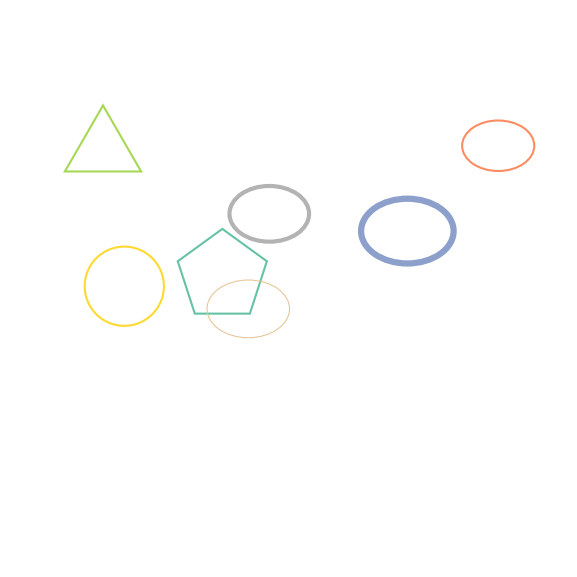[{"shape": "pentagon", "thickness": 1, "radius": 0.41, "center": [0.385, 0.522]}, {"shape": "oval", "thickness": 1, "radius": 0.31, "center": [0.863, 0.747]}, {"shape": "oval", "thickness": 3, "radius": 0.4, "center": [0.705, 0.599]}, {"shape": "triangle", "thickness": 1, "radius": 0.38, "center": [0.178, 0.74]}, {"shape": "circle", "thickness": 1, "radius": 0.34, "center": [0.215, 0.504]}, {"shape": "oval", "thickness": 0.5, "radius": 0.36, "center": [0.43, 0.464]}, {"shape": "oval", "thickness": 2, "radius": 0.34, "center": [0.466, 0.629]}]